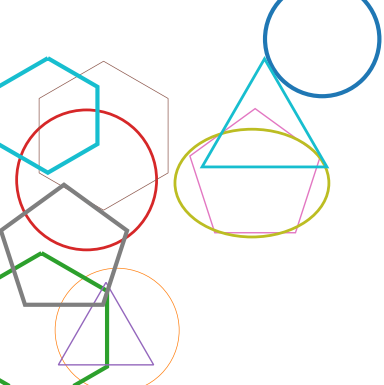[{"shape": "circle", "thickness": 3, "radius": 0.74, "center": [0.837, 0.899]}, {"shape": "circle", "thickness": 0.5, "radius": 0.81, "center": [0.304, 0.142]}, {"shape": "hexagon", "thickness": 3, "radius": 0.98, "center": [0.108, 0.146]}, {"shape": "circle", "thickness": 2, "radius": 0.91, "center": [0.225, 0.533]}, {"shape": "triangle", "thickness": 1, "radius": 0.71, "center": [0.275, 0.124]}, {"shape": "hexagon", "thickness": 0.5, "radius": 0.97, "center": [0.269, 0.648]}, {"shape": "pentagon", "thickness": 1, "radius": 0.89, "center": [0.663, 0.54]}, {"shape": "pentagon", "thickness": 3, "radius": 0.86, "center": [0.166, 0.348]}, {"shape": "oval", "thickness": 2, "radius": 1.0, "center": [0.654, 0.524]}, {"shape": "triangle", "thickness": 2, "radius": 0.94, "center": [0.687, 0.66]}, {"shape": "hexagon", "thickness": 3, "radius": 0.74, "center": [0.124, 0.7]}]